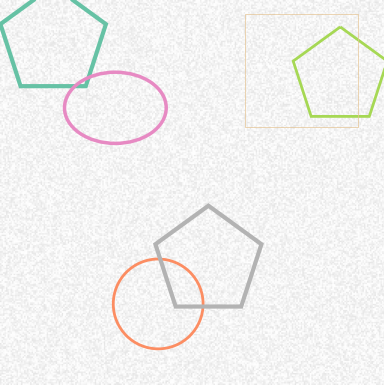[{"shape": "pentagon", "thickness": 3, "radius": 0.72, "center": [0.138, 0.893]}, {"shape": "circle", "thickness": 2, "radius": 0.58, "center": [0.411, 0.211]}, {"shape": "oval", "thickness": 2.5, "radius": 0.66, "center": [0.3, 0.72]}, {"shape": "pentagon", "thickness": 2, "radius": 0.64, "center": [0.884, 0.802]}, {"shape": "square", "thickness": 0.5, "radius": 0.73, "center": [0.784, 0.817]}, {"shape": "pentagon", "thickness": 3, "radius": 0.72, "center": [0.541, 0.321]}]